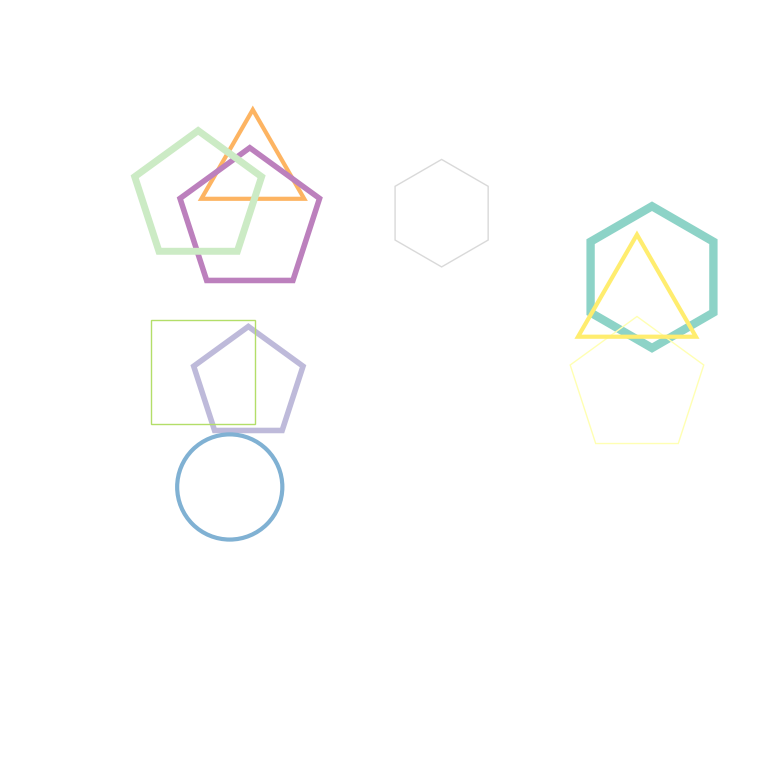[{"shape": "hexagon", "thickness": 3, "radius": 0.46, "center": [0.847, 0.64]}, {"shape": "pentagon", "thickness": 0.5, "radius": 0.46, "center": [0.827, 0.498]}, {"shape": "pentagon", "thickness": 2, "radius": 0.37, "center": [0.323, 0.501]}, {"shape": "circle", "thickness": 1.5, "radius": 0.34, "center": [0.298, 0.368]}, {"shape": "triangle", "thickness": 1.5, "radius": 0.39, "center": [0.328, 0.78]}, {"shape": "square", "thickness": 0.5, "radius": 0.34, "center": [0.263, 0.517]}, {"shape": "hexagon", "thickness": 0.5, "radius": 0.35, "center": [0.574, 0.723]}, {"shape": "pentagon", "thickness": 2, "radius": 0.48, "center": [0.324, 0.713]}, {"shape": "pentagon", "thickness": 2.5, "radius": 0.43, "center": [0.257, 0.744]}, {"shape": "triangle", "thickness": 1.5, "radius": 0.44, "center": [0.827, 0.607]}]